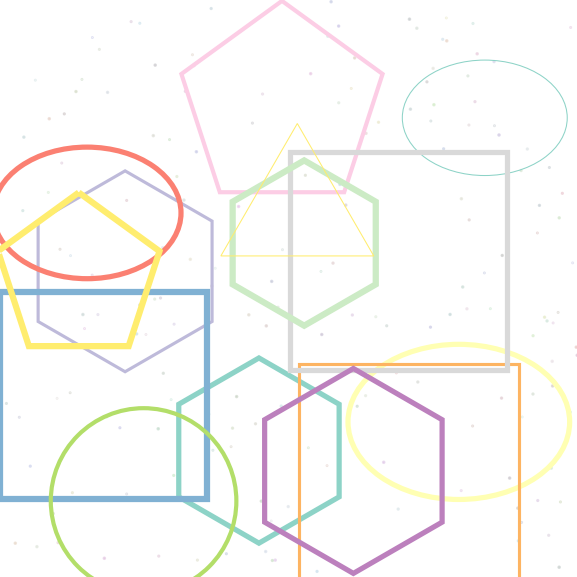[{"shape": "oval", "thickness": 0.5, "radius": 0.71, "center": [0.839, 0.795]}, {"shape": "hexagon", "thickness": 2.5, "radius": 0.8, "center": [0.448, 0.219]}, {"shape": "oval", "thickness": 2.5, "radius": 0.96, "center": [0.795, 0.269]}, {"shape": "hexagon", "thickness": 1.5, "radius": 0.87, "center": [0.217, 0.529]}, {"shape": "oval", "thickness": 2.5, "radius": 0.81, "center": [0.151, 0.63]}, {"shape": "square", "thickness": 3, "radius": 0.9, "center": [0.178, 0.315]}, {"shape": "square", "thickness": 1.5, "radius": 0.95, "center": [0.708, 0.179]}, {"shape": "circle", "thickness": 2, "radius": 0.8, "center": [0.249, 0.132]}, {"shape": "pentagon", "thickness": 2, "radius": 0.92, "center": [0.488, 0.814]}, {"shape": "square", "thickness": 2.5, "radius": 0.94, "center": [0.69, 0.547]}, {"shape": "hexagon", "thickness": 2.5, "radius": 0.89, "center": [0.612, 0.184]}, {"shape": "hexagon", "thickness": 3, "radius": 0.72, "center": [0.527, 0.578]}, {"shape": "pentagon", "thickness": 3, "radius": 0.74, "center": [0.136, 0.519]}, {"shape": "triangle", "thickness": 0.5, "radius": 0.76, "center": [0.515, 0.632]}]